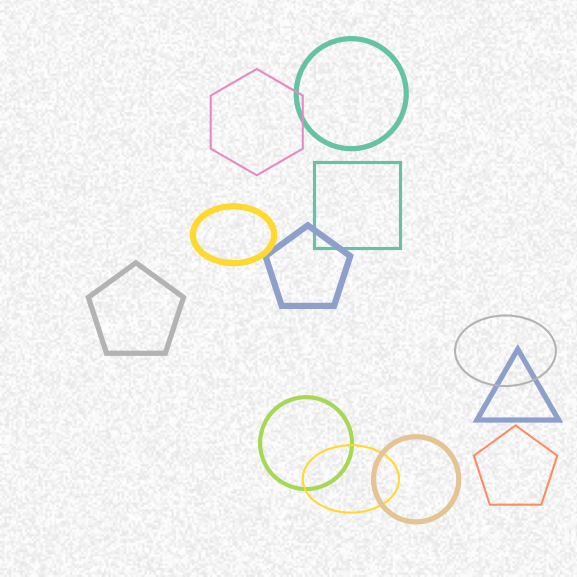[{"shape": "square", "thickness": 1.5, "radius": 0.37, "center": [0.618, 0.644]}, {"shape": "circle", "thickness": 2.5, "radius": 0.48, "center": [0.608, 0.837]}, {"shape": "pentagon", "thickness": 1, "radius": 0.38, "center": [0.893, 0.187]}, {"shape": "triangle", "thickness": 2.5, "radius": 0.41, "center": [0.897, 0.313]}, {"shape": "pentagon", "thickness": 3, "radius": 0.39, "center": [0.533, 0.532]}, {"shape": "hexagon", "thickness": 1, "radius": 0.46, "center": [0.445, 0.788]}, {"shape": "circle", "thickness": 2, "radius": 0.4, "center": [0.53, 0.232]}, {"shape": "oval", "thickness": 1, "radius": 0.42, "center": [0.608, 0.17]}, {"shape": "oval", "thickness": 3, "radius": 0.35, "center": [0.404, 0.593]}, {"shape": "circle", "thickness": 2.5, "radius": 0.37, "center": [0.721, 0.169]}, {"shape": "pentagon", "thickness": 2.5, "radius": 0.43, "center": [0.235, 0.457]}, {"shape": "oval", "thickness": 1, "radius": 0.44, "center": [0.875, 0.392]}]